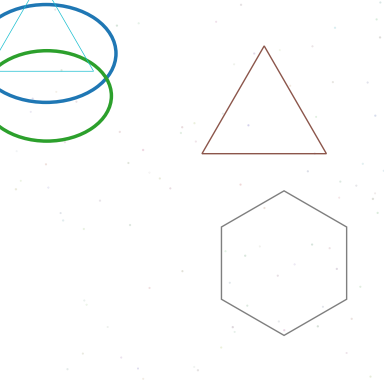[{"shape": "oval", "thickness": 2.5, "radius": 0.91, "center": [0.12, 0.861]}, {"shape": "oval", "thickness": 2.5, "radius": 0.84, "center": [0.122, 0.751]}, {"shape": "triangle", "thickness": 1, "radius": 0.93, "center": [0.686, 0.694]}, {"shape": "hexagon", "thickness": 1, "radius": 0.94, "center": [0.738, 0.317]}, {"shape": "triangle", "thickness": 0.5, "radius": 0.79, "center": [0.106, 0.894]}]